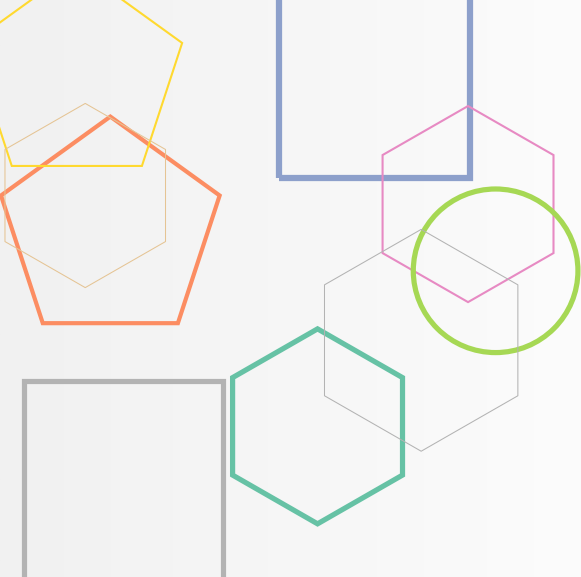[{"shape": "hexagon", "thickness": 2.5, "radius": 0.84, "center": [0.546, 0.261]}, {"shape": "pentagon", "thickness": 2, "radius": 0.99, "center": [0.19, 0.599]}, {"shape": "square", "thickness": 3, "radius": 0.82, "center": [0.644, 0.855]}, {"shape": "hexagon", "thickness": 1, "radius": 0.85, "center": [0.805, 0.646]}, {"shape": "circle", "thickness": 2.5, "radius": 0.71, "center": [0.853, 0.53]}, {"shape": "pentagon", "thickness": 1, "radius": 0.95, "center": [0.132, 0.866]}, {"shape": "hexagon", "thickness": 0.5, "radius": 0.8, "center": [0.147, 0.661]}, {"shape": "hexagon", "thickness": 0.5, "radius": 0.96, "center": [0.725, 0.41]}, {"shape": "square", "thickness": 2.5, "radius": 0.86, "center": [0.213, 0.168]}]